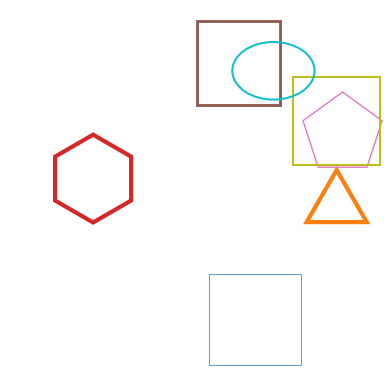[{"shape": "square", "thickness": 0.5, "radius": 0.59, "center": [0.662, 0.17]}, {"shape": "triangle", "thickness": 3, "radius": 0.45, "center": [0.874, 0.468]}, {"shape": "hexagon", "thickness": 3, "radius": 0.57, "center": [0.242, 0.536]}, {"shape": "square", "thickness": 2, "radius": 0.54, "center": [0.619, 0.836]}, {"shape": "pentagon", "thickness": 1, "radius": 0.54, "center": [0.89, 0.653]}, {"shape": "square", "thickness": 1.5, "radius": 0.57, "center": [0.875, 0.686]}, {"shape": "oval", "thickness": 1.5, "radius": 0.53, "center": [0.71, 0.816]}]